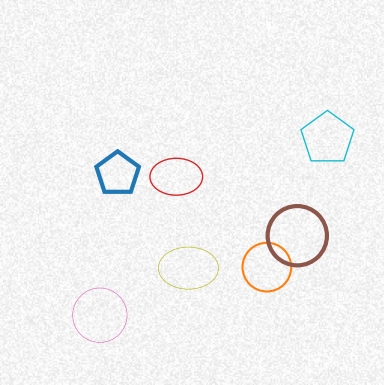[{"shape": "pentagon", "thickness": 3, "radius": 0.29, "center": [0.306, 0.549]}, {"shape": "circle", "thickness": 1.5, "radius": 0.32, "center": [0.693, 0.306]}, {"shape": "oval", "thickness": 1, "radius": 0.34, "center": [0.458, 0.541]}, {"shape": "circle", "thickness": 3, "radius": 0.39, "center": [0.772, 0.388]}, {"shape": "circle", "thickness": 0.5, "radius": 0.35, "center": [0.259, 0.181]}, {"shape": "oval", "thickness": 0.5, "radius": 0.39, "center": [0.489, 0.304]}, {"shape": "pentagon", "thickness": 1, "radius": 0.36, "center": [0.851, 0.641]}]